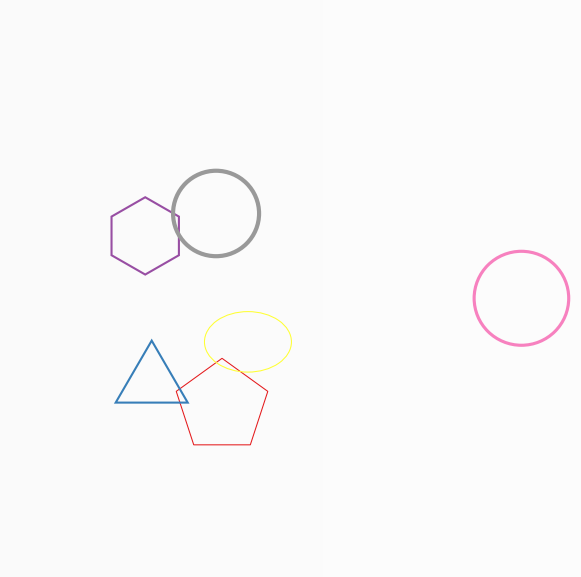[{"shape": "pentagon", "thickness": 0.5, "radius": 0.41, "center": [0.382, 0.296]}, {"shape": "triangle", "thickness": 1, "radius": 0.36, "center": [0.261, 0.338]}, {"shape": "hexagon", "thickness": 1, "radius": 0.33, "center": [0.25, 0.591]}, {"shape": "oval", "thickness": 0.5, "radius": 0.37, "center": [0.427, 0.407]}, {"shape": "circle", "thickness": 1.5, "radius": 0.41, "center": [0.897, 0.483]}, {"shape": "circle", "thickness": 2, "radius": 0.37, "center": [0.372, 0.629]}]